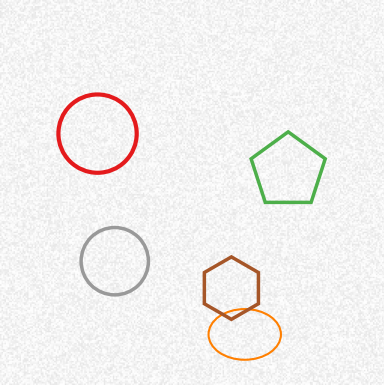[{"shape": "circle", "thickness": 3, "radius": 0.51, "center": [0.253, 0.653]}, {"shape": "pentagon", "thickness": 2.5, "radius": 0.51, "center": [0.749, 0.556]}, {"shape": "oval", "thickness": 1.5, "radius": 0.47, "center": [0.636, 0.131]}, {"shape": "hexagon", "thickness": 2.5, "radius": 0.41, "center": [0.601, 0.252]}, {"shape": "circle", "thickness": 2.5, "radius": 0.44, "center": [0.298, 0.322]}]